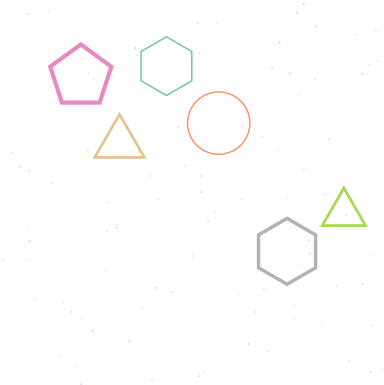[{"shape": "hexagon", "thickness": 1, "radius": 0.38, "center": [0.432, 0.828]}, {"shape": "circle", "thickness": 1, "radius": 0.41, "center": [0.568, 0.68]}, {"shape": "pentagon", "thickness": 3, "radius": 0.42, "center": [0.21, 0.801]}, {"shape": "triangle", "thickness": 2, "radius": 0.32, "center": [0.893, 0.446]}, {"shape": "triangle", "thickness": 2, "radius": 0.37, "center": [0.311, 0.628]}, {"shape": "hexagon", "thickness": 2.5, "radius": 0.43, "center": [0.746, 0.347]}]